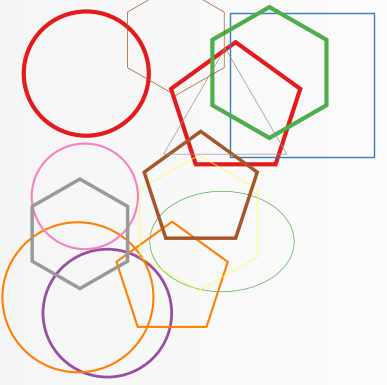[{"shape": "pentagon", "thickness": 3, "radius": 0.88, "center": [0.608, 0.715]}, {"shape": "circle", "thickness": 3, "radius": 0.81, "center": [0.223, 0.809]}, {"shape": "square", "thickness": 1, "radius": 0.93, "center": [0.78, 0.779]}, {"shape": "oval", "thickness": 0.5, "radius": 0.93, "center": [0.573, 0.373]}, {"shape": "hexagon", "thickness": 3, "radius": 0.85, "center": [0.695, 0.812]}, {"shape": "circle", "thickness": 2, "radius": 0.83, "center": [0.277, 0.187]}, {"shape": "circle", "thickness": 1.5, "radius": 0.97, "center": [0.201, 0.228]}, {"shape": "pentagon", "thickness": 1.5, "radius": 0.76, "center": [0.444, 0.273]}, {"shape": "hexagon", "thickness": 0.5, "radius": 0.88, "center": [0.513, 0.421]}, {"shape": "hexagon", "thickness": 0.5, "radius": 0.72, "center": [0.454, 0.896]}, {"shape": "pentagon", "thickness": 2.5, "radius": 0.77, "center": [0.518, 0.505]}, {"shape": "circle", "thickness": 1.5, "radius": 0.69, "center": [0.219, 0.49]}, {"shape": "triangle", "thickness": 0.5, "radius": 0.92, "center": [0.581, 0.691]}, {"shape": "hexagon", "thickness": 2.5, "radius": 0.71, "center": [0.206, 0.393]}]